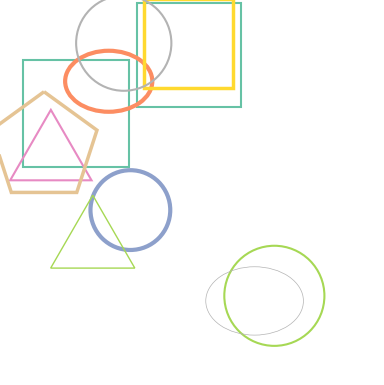[{"shape": "square", "thickness": 1.5, "radius": 0.68, "center": [0.491, 0.857]}, {"shape": "square", "thickness": 1.5, "radius": 0.69, "center": [0.197, 0.705]}, {"shape": "oval", "thickness": 3, "radius": 0.57, "center": [0.282, 0.789]}, {"shape": "circle", "thickness": 3, "radius": 0.52, "center": [0.339, 0.454]}, {"shape": "triangle", "thickness": 1.5, "radius": 0.61, "center": [0.132, 0.593]}, {"shape": "circle", "thickness": 1.5, "radius": 0.65, "center": [0.713, 0.232]}, {"shape": "triangle", "thickness": 1, "radius": 0.63, "center": [0.241, 0.367]}, {"shape": "square", "thickness": 2.5, "radius": 0.57, "center": [0.49, 0.887]}, {"shape": "pentagon", "thickness": 2.5, "radius": 0.72, "center": [0.114, 0.617]}, {"shape": "circle", "thickness": 1.5, "radius": 0.62, "center": [0.321, 0.888]}, {"shape": "oval", "thickness": 0.5, "radius": 0.63, "center": [0.661, 0.218]}]